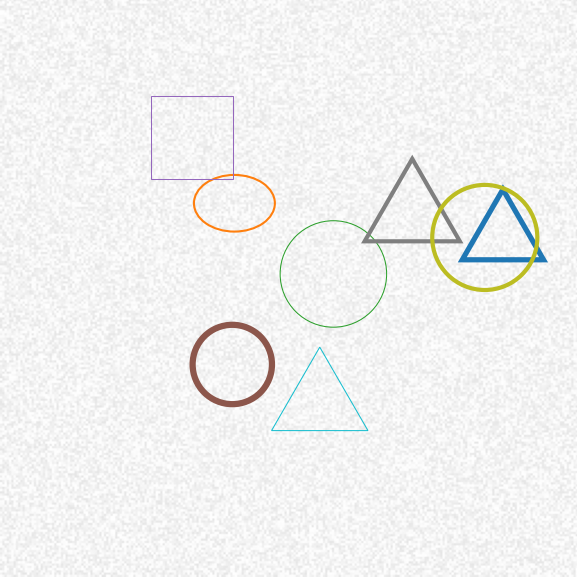[{"shape": "triangle", "thickness": 2.5, "radius": 0.41, "center": [0.871, 0.59]}, {"shape": "oval", "thickness": 1, "radius": 0.35, "center": [0.406, 0.647]}, {"shape": "circle", "thickness": 0.5, "radius": 0.46, "center": [0.577, 0.525]}, {"shape": "square", "thickness": 0.5, "radius": 0.36, "center": [0.332, 0.761]}, {"shape": "circle", "thickness": 3, "radius": 0.34, "center": [0.402, 0.368]}, {"shape": "triangle", "thickness": 2, "radius": 0.48, "center": [0.714, 0.629]}, {"shape": "circle", "thickness": 2, "radius": 0.45, "center": [0.839, 0.588]}, {"shape": "triangle", "thickness": 0.5, "radius": 0.48, "center": [0.554, 0.302]}]